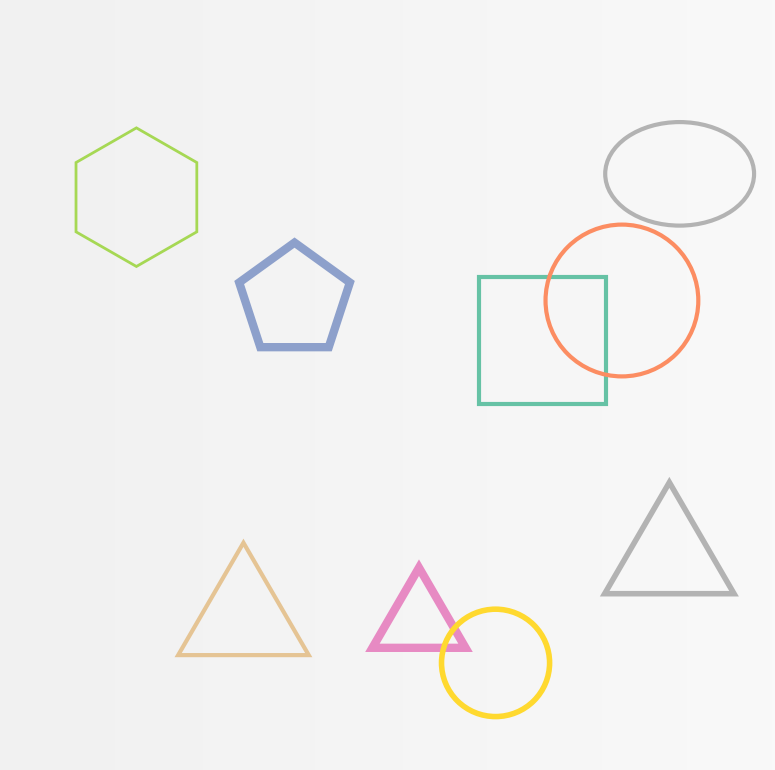[{"shape": "square", "thickness": 1.5, "radius": 0.41, "center": [0.699, 0.558]}, {"shape": "circle", "thickness": 1.5, "radius": 0.49, "center": [0.802, 0.61]}, {"shape": "pentagon", "thickness": 3, "radius": 0.38, "center": [0.38, 0.61]}, {"shape": "triangle", "thickness": 3, "radius": 0.35, "center": [0.541, 0.193]}, {"shape": "hexagon", "thickness": 1, "radius": 0.45, "center": [0.176, 0.744]}, {"shape": "circle", "thickness": 2, "radius": 0.35, "center": [0.639, 0.139]}, {"shape": "triangle", "thickness": 1.5, "radius": 0.49, "center": [0.314, 0.198]}, {"shape": "oval", "thickness": 1.5, "radius": 0.48, "center": [0.877, 0.774]}, {"shape": "triangle", "thickness": 2, "radius": 0.48, "center": [0.864, 0.277]}]